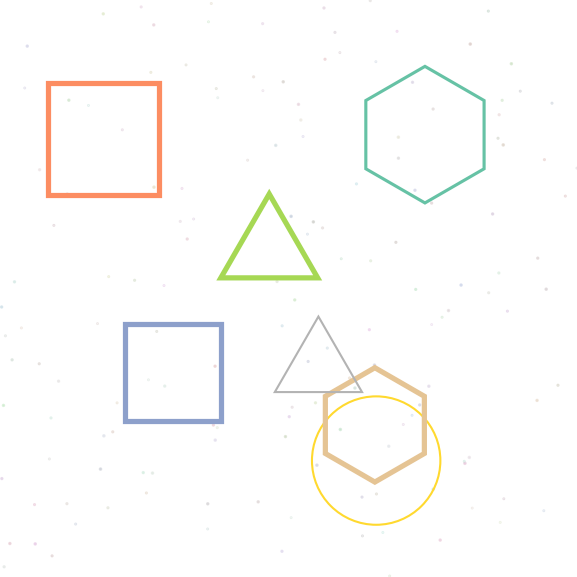[{"shape": "hexagon", "thickness": 1.5, "radius": 0.59, "center": [0.736, 0.766]}, {"shape": "square", "thickness": 2.5, "radius": 0.48, "center": [0.179, 0.758]}, {"shape": "square", "thickness": 2.5, "radius": 0.42, "center": [0.3, 0.354]}, {"shape": "triangle", "thickness": 2.5, "radius": 0.48, "center": [0.466, 0.566]}, {"shape": "circle", "thickness": 1, "radius": 0.56, "center": [0.651, 0.202]}, {"shape": "hexagon", "thickness": 2.5, "radius": 0.49, "center": [0.649, 0.263]}, {"shape": "triangle", "thickness": 1, "radius": 0.44, "center": [0.551, 0.364]}]